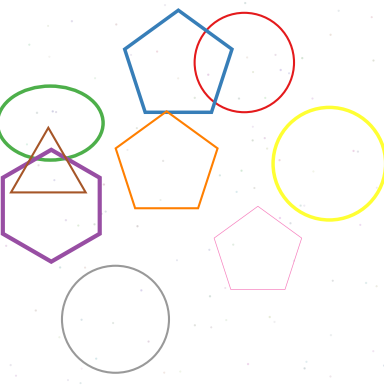[{"shape": "circle", "thickness": 1.5, "radius": 0.65, "center": [0.635, 0.838]}, {"shape": "pentagon", "thickness": 2.5, "radius": 0.73, "center": [0.463, 0.827]}, {"shape": "oval", "thickness": 2.5, "radius": 0.69, "center": [0.131, 0.68]}, {"shape": "hexagon", "thickness": 3, "radius": 0.73, "center": [0.133, 0.466]}, {"shape": "pentagon", "thickness": 1.5, "radius": 0.7, "center": [0.433, 0.572]}, {"shape": "circle", "thickness": 2.5, "radius": 0.73, "center": [0.855, 0.575]}, {"shape": "triangle", "thickness": 1.5, "radius": 0.56, "center": [0.126, 0.556]}, {"shape": "pentagon", "thickness": 0.5, "radius": 0.6, "center": [0.67, 0.345]}, {"shape": "circle", "thickness": 1.5, "radius": 0.69, "center": [0.3, 0.171]}]